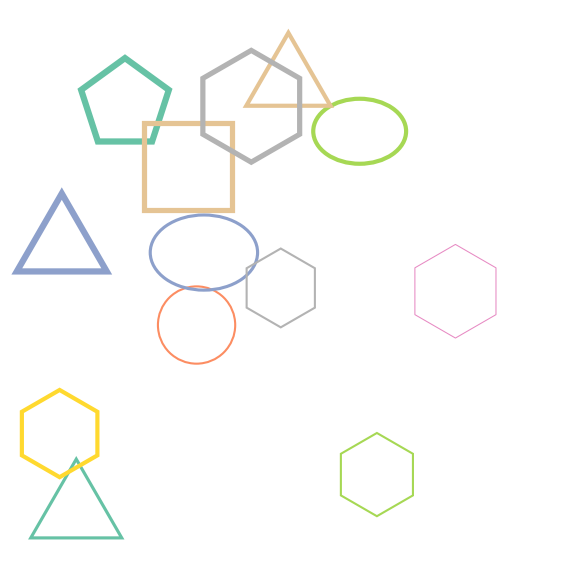[{"shape": "pentagon", "thickness": 3, "radius": 0.4, "center": [0.216, 0.819]}, {"shape": "triangle", "thickness": 1.5, "radius": 0.45, "center": [0.132, 0.113]}, {"shape": "circle", "thickness": 1, "radius": 0.33, "center": [0.34, 0.436]}, {"shape": "oval", "thickness": 1.5, "radius": 0.46, "center": [0.353, 0.562]}, {"shape": "triangle", "thickness": 3, "radius": 0.45, "center": [0.107, 0.574]}, {"shape": "hexagon", "thickness": 0.5, "radius": 0.41, "center": [0.789, 0.495]}, {"shape": "hexagon", "thickness": 1, "radius": 0.36, "center": [0.653, 0.177]}, {"shape": "oval", "thickness": 2, "radius": 0.4, "center": [0.623, 0.772]}, {"shape": "hexagon", "thickness": 2, "radius": 0.38, "center": [0.103, 0.248]}, {"shape": "square", "thickness": 2.5, "radius": 0.38, "center": [0.325, 0.711]}, {"shape": "triangle", "thickness": 2, "radius": 0.42, "center": [0.499, 0.858]}, {"shape": "hexagon", "thickness": 1, "radius": 0.34, "center": [0.486, 0.501]}, {"shape": "hexagon", "thickness": 2.5, "radius": 0.48, "center": [0.435, 0.815]}]